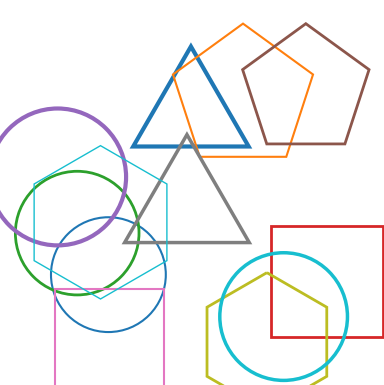[{"shape": "circle", "thickness": 1.5, "radius": 0.75, "center": [0.282, 0.287]}, {"shape": "triangle", "thickness": 3, "radius": 0.87, "center": [0.496, 0.706]}, {"shape": "pentagon", "thickness": 1.5, "radius": 0.96, "center": [0.631, 0.747]}, {"shape": "circle", "thickness": 2, "radius": 0.8, "center": [0.2, 0.395]}, {"shape": "square", "thickness": 2, "radius": 0.72, "center": [0.849, 0.269]}, {"shape": "circle", "thickness": 3, "radius": 0.89, "center": [0.15, 0.54]}, {"shape": "pentagon", "thickness": 2, "radius": 0.86, "center": [0.794, 0.766]}, {"shape": "square", "thickness": 1.5, "radius": 0.71, "center": [0.285, 0.108]}, {"shape": "triangle", "thickness": 2.5, "radius": 0.93, "center": [0.486, 0.463]}, {"shape": "hexagon", "thickness": 2, "radius": 0.9, "center": [0.693, 0.112]}, {"shape": "circle", "thickness": 2.5, "radius": 0.83, "center": [0.737, 0.178]}, {"shape": "hexagon", "thickness": 1, "radius": 1.0, "center": [0.261, 0.423]}]